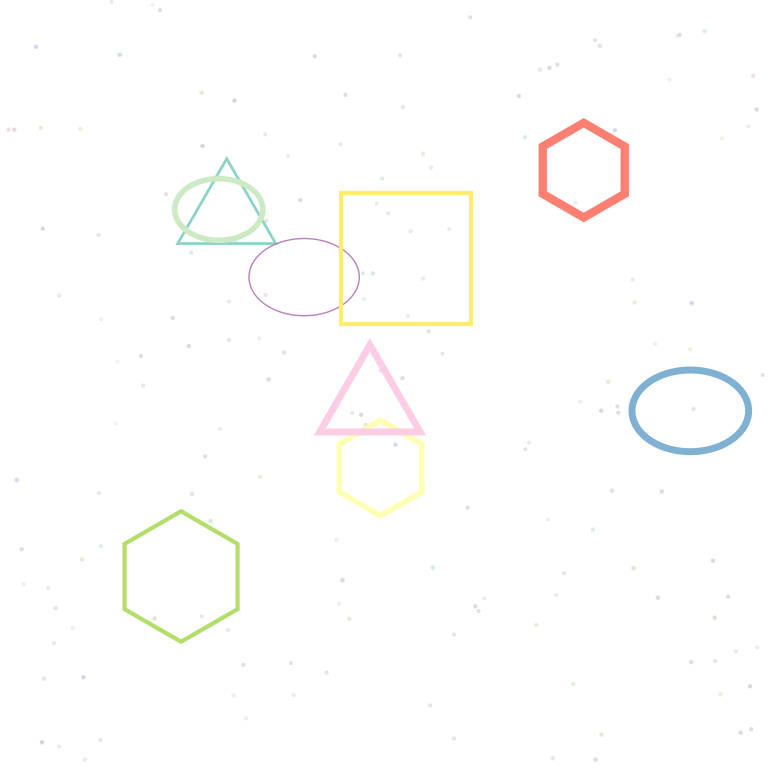[{"shape": "triangle", "thickness": 1, "radius": 0.37, "center": [0.294, 0.72]}, {"shape": "hexagon", "thickness": 2, "radius": 0.31, "center": [0.494, 0.392]}, {"shape": "hexagon", "thickness": 3, "radius": 0.31, "center": [0.758, 0.779]}, {"shape": "oval", "thickness": 2.5, "radius": 0.38, "center": [0.897, 0.466]}, {"shape": "hexagon", "thickness": 1.5, "radius": 0.42, "center": [0.235, 0.251]}, {"shape": "triangle", "thickness": 2.5, "radius": 0.38, "center": [0.48, 0.477]}, {"shape": "oval", "thickness": 0.5, "radius": 0.36, "center": [0.395, 0.64]}, {"shape": "oval", "thickness": 2, "radius": 0.29, "center": [0.284, 0.728]}, {"shape": "square", "thickness": 1.5, "radius": 0.42, "center": [0.527, 0.665]}]